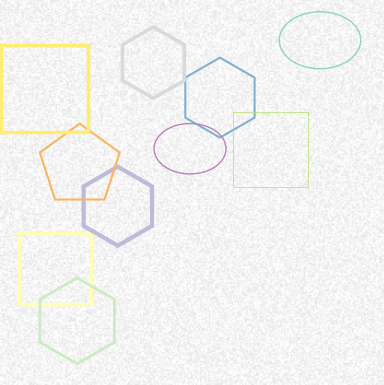[{"shape": "oval", "thickness": 1, "radius": 0.53, "center": [0.831, 0.896]}, {"shape": "square", "thickness": 2.5, "radius": 0.46, "center": [0.143, 0.302]}, {"shape": "hexagon", "thickness": 3, "radius": 0.51, "center": [0.306, 0.465]}, {"shape": "hexagon", "thickness": 1.5, "radius": 0.52, "center": [0.571, 0.746]}, {"shape": "pentagon", "thickness": 1.5, "radius": 0.55, "center": [0.207, 0.57]}, {"shape": "square", "thickness": 0.5, "radius": 0.49, "center": [0.703, 0.612]}, {"shape": "hexagon", "thickness": 2.5, "radius": 0.46, "center": [0.398, 0.837]}, {"shape": "oval", "thickness": 1, "radius": 0.47, "center": [0.494, 0.614]}, {"shape": "hexagon", "thickness": 2, "radius": 0.56, "center": [0.2, 0.167]}, {"shape": "square", "thickness": 2.5, "radius": 0.57, "center": [0.116, 0.77]}]